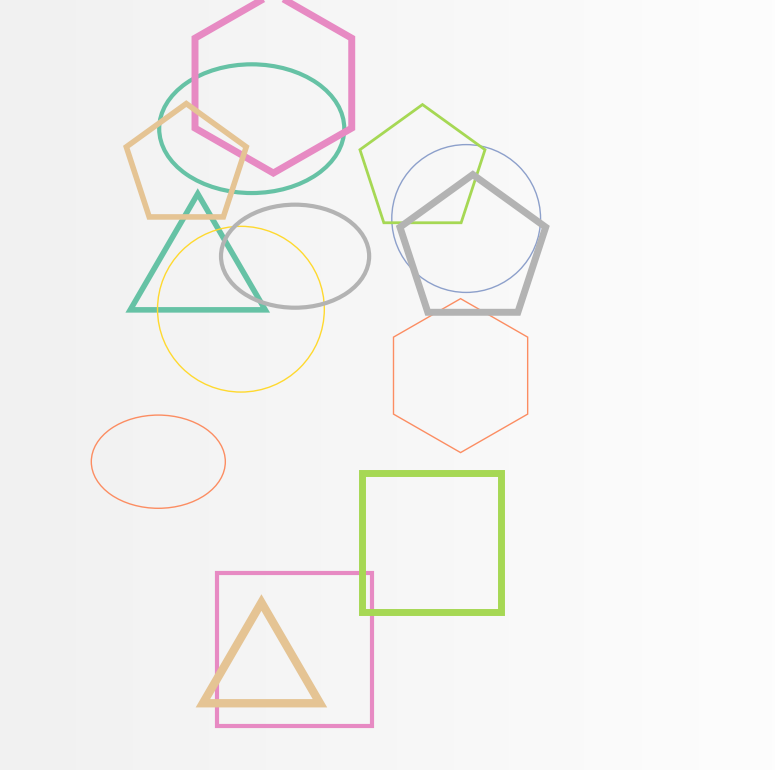[{"shape": "triangle", "thickness": 2, "radius": 0.5, "center": [0.255, 0.648]}, {"shape": "oval", "thickness": 1.5, "radius": 0.6, "center": [0.325, 0.833]}, {"shape": "oval", "thickness": 0.5, "radius": 0.43, "center": [0.204, 0.4]}, {"shape": "hexagon", "thickness": 0.5, "radius": 0.5, "center": [0.594, 0.512]}, {"shape": "circle", "thickness": 0.5, "radius": 0.48, "center": [0.602, 0.716]}, {"shape": "square", "thickness": 1.5, "radius": 0.5, "center": [0.38, 0.157]}, {"shape": "hexagon", "thickness": 2.5, "radius": 0.58, "center": [0.353, 0.892]}, {"shape": "square", "thickness": 2.5, "radius": 0.45, "center": [0.557, 0.296]}, {"shape": "pentagon", "thickness": 1, "radius": 0.42, "center": [0.545, 0.779]}, {"shape": "circle", "thickness": 0.5, "radius": 0.54, "center": [0.311, 0.598]}, {"shape": "pentagon", "thickness": 2, "radius": 0.41, "center": [0.24, 0.784]}, {"shape": "triangle", "thickness": 3, "radius": 0.44, "center": [0.337, 0.13]}, {"shape": "pentagon", "thickness": 2.5, "radius": 0.49, "center": [0.61, 0.674]}, {"shape": "oval", "thickness": 1.5, "radius": 0.48, "center": [0.381, 0.667]}]